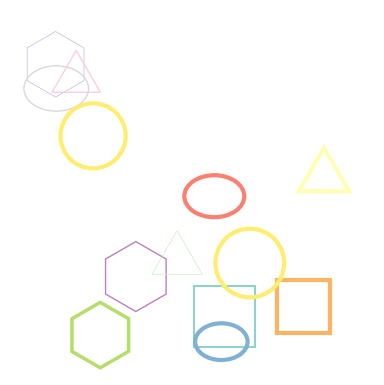[{"shape": "square", "thickness": 1.5, "radius": 0.39, "center": [0.583, 0.178]}, {"shape": "triangle", "thickness": 3, "radius": 0.38, "center": [0.842, 0.541]}, {"shape": "hexagon", "thickness": 0.5, "radius": 0.43, "center": [0.144, 0.833]}, {"shape": "oval", "thickness": 3, "radius": 0.39, "center": [0.557, 0.49]}, {"shape": "oval", "thickness": 3, "radius": 0.34, "center": [0.575, 0.113]}, {"shape": "square", "thickness": 3, "radius": 0.34, "center": [0.789, 0.204]}, {"shape": "hexagon", "thickness": 2.5, "radius": 0.42, "center": [0.26, 0.13]}, {"shape": "triangle", "thickness": 1, "radius": 0.36, "center": [0.198, 0.797]}, {"shape": "oval", "thickness": 1, "radius": 0.42, "center": [0.146, 0.77]}, {"shape": "hexagon", "thickness": 1, "radius": 0.45, "center": [0.353, 0.282]}, {"shape": "triangle", "thickness": 0.5, "radius": 0.38, "center": [0.46, 0.325]}, {"shape": "circle", "thickness": 3, "radius": 0.45, "center": [0.649, 0.317]}, {"shape": "circle", "thickness": 3, "radius": 0.42, "center": [0.242, 0.647]}]